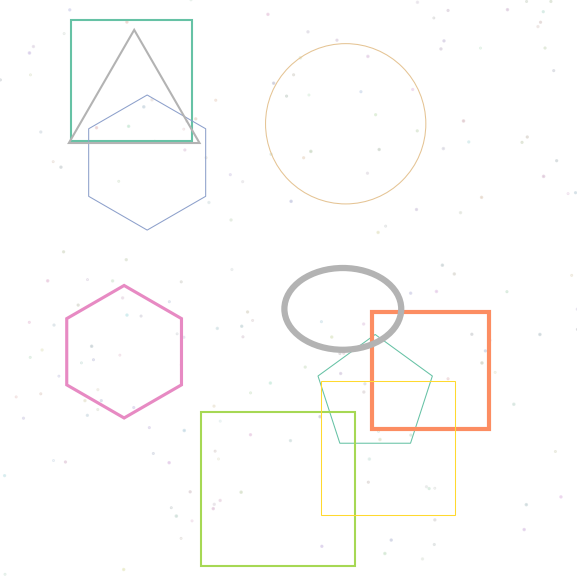[{"shape": "pentagon", "thickness": 0.5, "radius": 0.52, "center": [0.65, 0.316]}, {"shape": "square", "thickness": 1, "radius": 0.52, "center": [0.228, 0.86]}, {"shape": "square", "thickness": 2, "radius": 0.51, "center": [0.746, 0.358]}, {"shape": "hexagon", "thickness": 0.5, "radius": 0.58, "center": [0.255, 0.718]}, {"shape": "hexagon", "thickness": 1.5, "radius": 0.57, "center": [0.215, 0.39]}, {"shape": "square", "thickness": 1, "radius": 0.67, "center": [0.482, 0.153]}, {"shape": "square", "thickness": 0.5, "radius": 0.58, "center": [0.672, 0.224]}, {"shape": "circle", "thickness": 0.5, "radius": 0.69, "center": [0.599, 0.785]}, {"shape": "oval", "thickness": 3, "radius": 0.51, "center": [0.594, 0.464]}, {"shape": "triangle", "thickness": 1, "radius": 0.65, "center": [0.232, 0.817]}]